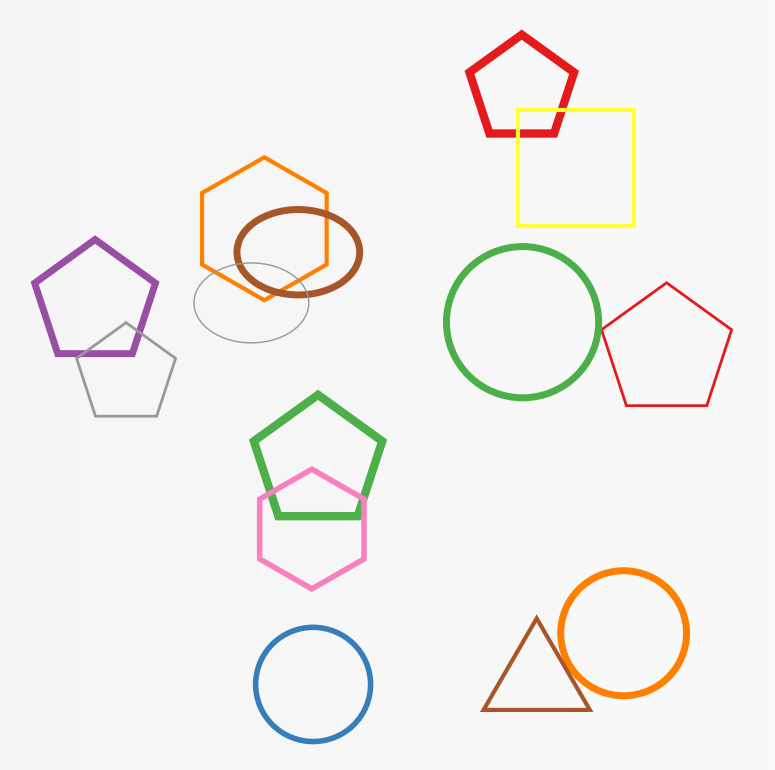[{"shape": "pentagon", "thickness": 1, "radius": 0.44, "center": [0.86, 0.545]}, {"shape": "pentagon", "thickness": 3, "radius": 0.35, "center": [0.673, 0.884]}, {"shape": "circle", "thickness": 2, "radius": 0.37, "center": [0.404, 0.111]}, {"shape": "circle", "thickness": 2.5, "radius": 0.49, "center": [0.674, 0.582]}, {"shape": "pentagon", "thickness": 3, "radius": 0.44, "center": [0.41, 0.4]}, {"shape": "pentagon", "thickness": 2.5, "radius": 0.41, "center": [0.123, 0.607]}, {"shape": "hexagon", "thickness": 1.5, "radius": 0.46, "center": [0.341, 0.703]}, {"shape": "circle", "thickness": 2.5, "radius": 0.41, "center": [0.805, 0.178]}, {"shape": "square", "thickness": 1.5, "radius": 0.38, "center": [0.743, 0.782]}, {"shape": "oval", "thickness": 2.5, "radius": 0.4, "center": [0.385, 0.672]}, {"shape": "triangle", "thickness": 1.5, "radius": 0.4, "center": [0.692, 0.118]}, {"shape": "hexagon", "thickness": 2, "radius": 0.39, "center": [0.402, 0.313]}, {"shape": "pentagon", "thickness": 1, "radius": 0.34, "center": [0.163, 0.514]}, {"shape": "oval", "thickness": 0.5, "radius": 0.37, "center": [0.324, 0.607]}]